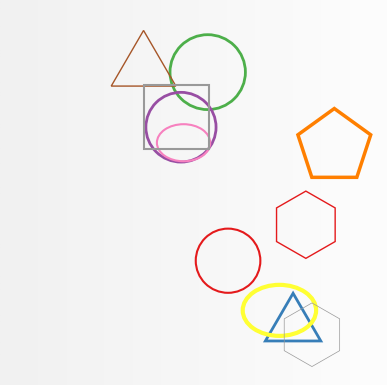[{"shape": "hexagon", "thickness": 1, "radius": 0.44, "center": [0.789, 0.416]}, {"shape": "circle", "thickness": 1.5, "radius": 0.42, "center": [0.589, 0.323]}, {"shape": "triangle", "thickness": 2, "radius": 0.41, "center": [0.756, 0.156]}, {"shape": "circle", "thickness": 2, "radius": 0.49, "center": [0.536, 0.813]}, {"shape": "circle", "thickness": 2, "radius": 0.45, "center": [0.467, 0.67]}, {"shape": "pentagon", "thickness": 2.5, "radius": 0.49, "center": [0.863, 0.619]}, {"shape": "oval", "thickness": 3, "radius": 0.47, "center": [0.721, 0.194]}, {"shape": "triangle", "thickness": 1, "radius": 0.48, "center": [0.37, 0.825]}, {"shape": "oval", "thickness": 1.5, "radius": 0.34, "center": [0.474, 0.629]}, {"shape": "hexagon", "thickness": 0.5, "radius": 0.41, "center": [0.805, 0.131]}, {"shape": "square", "thickness": 1.5, "radius": 0.42, "center": [0.456, 0.696]}]